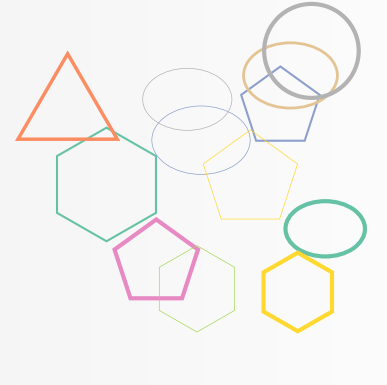[{"shape": "hexagon", "thickness": 1.5, "radius": 0.74, "center": [0.275, 0.521]}, {"shape": "oval", "thickness": 3, "radius": 0.51, "center": [0.839, 0.406]}, {"shape": "triangle", "thickness": 2.5, "radius": 0.74, "center": [0.175, 0.712]}, {"shape": "pentagon", "thickness": 1.5, "radius": 0.53, "center": [0.724, 0.721]}, {"shape": "oval", "thickness": 0.5, "radius": 0.63, "center": [0.519, 0.636]}, {"shape": "pentagon", "thickness": 3, "radius": 0.57, "center": [0.403, 0.317]}, {"shape": "hexagon", "thickness": 0.5, "radius": 0.56, "center": [0.508, 0.25]}, {"shape": "pentagon", "thickness": 0.5, "radius": 0.64, "center": [0.646, 0.535]}, {"shape": "hexagon", "thickness": 3, "radius": 0.51, "center": [0.768, 0.242]}, {"shape": "oval", "thickness": 2, "radius": 0.61, "center": [0.75, 0.804]}, {"shape": "oval", "thickness": 0.5, "radius": 0.58, "center": [0.483, 0.742]}, {"shape": "circle", "thickness": 3, "radius": 0.61, "center": [0.804, 0.868]}]